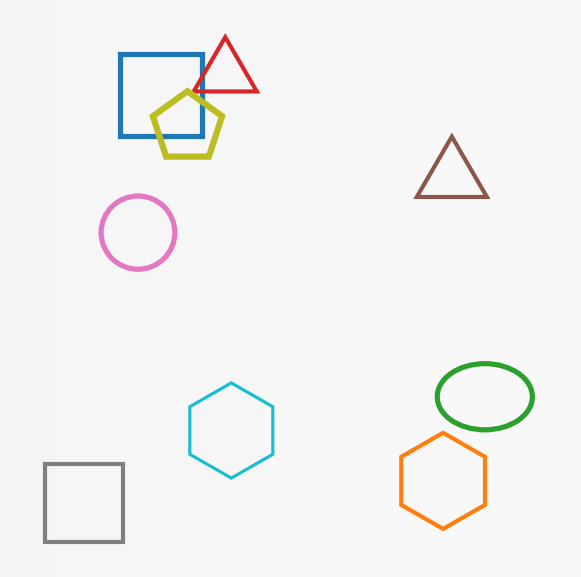[{"shape": "square", "thickness": 2.5, "radius": 0.35, "center": [0.277, 0.834]}, {"shape": "hexagon", "thickness": 2, "radius": 0.42, "center": [0.762, 0.166]}, {"shape": "oval", "thickness": 2.5, "radius": 0.41, "center": [0.834, 0.312]}, {"shape": "triangle", "thickness": 2, "radius": 0.31, "center": [0.388, 0.872]}, {"shape": "triangle", "thickness": 2, "radius": 0.35, "center": [0.777, 0.693]}, {"shape": "circle", "thickness": 2.5, "radius": 0.32, "center": [0.237, 0.596]}, {"shape": "square", "thickness": 2, "radius": 0.34, "center": [0.145, 0.128]}, {"shape": "pentagon", "thickness": 3, "radius": 0.31, "center": [0.323, 0.779]}, {"shape": "hexagon", "thickness": 1.5, "radius": 0.41, "center": [0.398, 0.254]}]